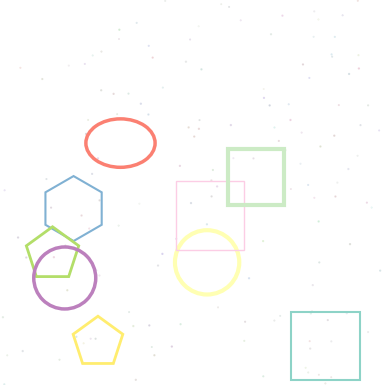[{"shape": "square", "thickness": 1.5, "radius": 0.45, "center": [0.846, 0.101]}, {"shape": "circle", "thickness": 3, "radius": 0.42, "center": [0.538, 0.319]}, {"shape": "oval", "thickness": 2.5, "radius": 0.45, "center": [0.313, 0.628]}, {"shape": "hexagon", "thickness": 1.5, "radius": 0.42, "center": [0.191, 0.458]}, {"shape": "pentagon", "thickness": 2, "radius": 0.36, "center": [0.136, 0.339]}, {"shape": "square", "thickness": 1, "radius": 0.45, "center": [0.545, 0.44]}, {"shape": "circle", "thickness": 2.5, "radius": 0.4, "center": [0.168, 0.278]}, {"shape": "square", "thickness": 3, "radius": 0.36, "center": [0.665, 0.54]}, {"shape": "pentagon", "thickness": 2, "radius": 0.34, "center": [0.254, 0.111]}]